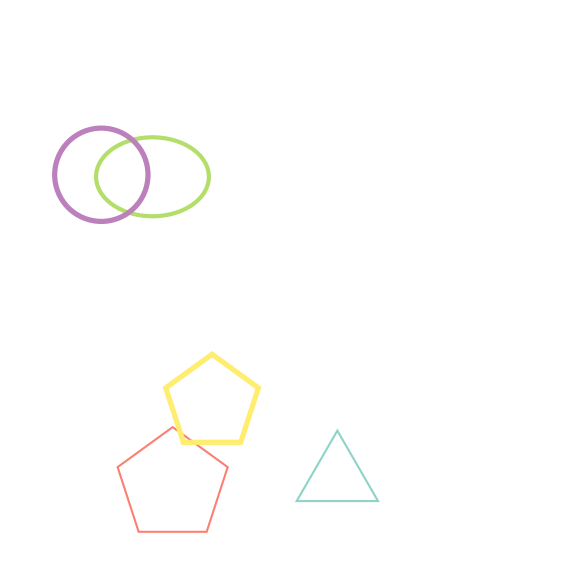[{"shape": "triangle", "thickness": 1, "radius": 0.41, "center": [0.584, 0.172]}, {"shape": "pentagon", "thickness": 1, "radius": 0.5, "center": [0.299, 0.159]}, {"shape": "oval", "thickness": 2, "radius": 0.49, "center": [0.264, 0.693]}, {"shape": "circle", "thickness": 2.5, "radius": 0.4, "center": [0.175, 0.697]}, {"shape": "pentagon", "thickness": 2.5, "radius": 0.42, "center": [0.367, 0.301]}]